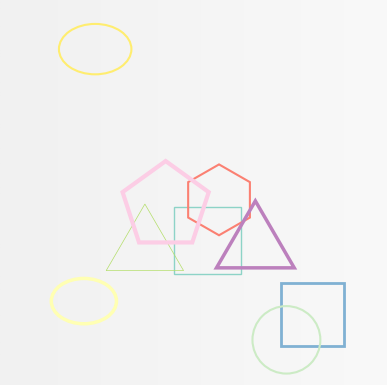[{"shape": "square", "thickness": 1, "radius": 0.43, "center": [0.536, 0.376]}, {"shape": "oval", "thickness": 2.5, "radius": 0.42, "center": [0.216, 0.218]}, {"shape": "hexagon", "thickness": 1.5, "radius": 0.46, "center": [0.565, 0.481]}, {"shape": "square", "thickness": 2, "radius": 0.4, "center": [0.806, 0.183]}, {"shape": "triangle", "thickness": 0.5, "radius": 0.58, "center": [0.374, 0.355]}, {"shape": "pentagon", "thickness": 3, "radius": 0.58, "center": [0.427, 0.465]}, {"shape": "triangle", "thickness": 2.5, "radius": 0.58, "center": [0.659, 0.362]}, {"shape": "circle", "thickness": 1.5, "radius": 0.44, "center": [0.739, 0.117]}, {"shape": "oval", "thickness": 1.5, "radius": 0.47, "center": [0.246, 0.872]}]